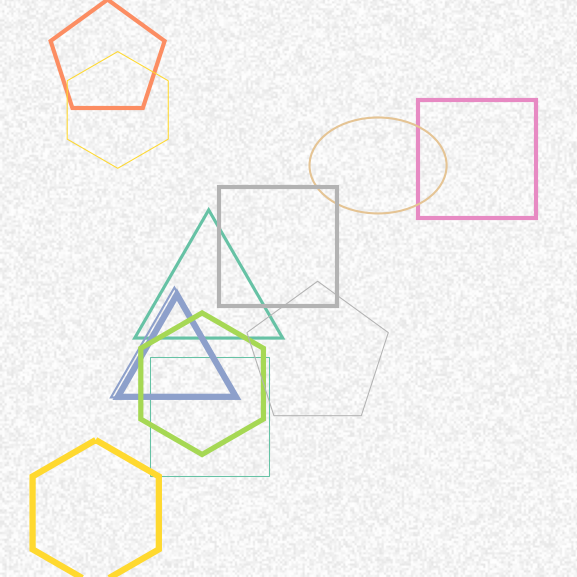[{"shape": "square", "thickness": 0.5, "radius": 0.51, "center": [0.363, 0.278]}, {"shape": "triangle", "thickness": 1.5, "radius": 0.74, "center": [0.361, 0.488]}, {"shape": "pentagon", "thickness": 2, "radius": 0.52, "center": [0.186, 0.896]}, {"shape": "triangle", "thickness": 3, "radius": 0.59, "center": [0.306, 0.371]}, {"shape": "triangle", "thickness": 1, "radius": 0.63, "center": [0.302, 0.374]}, {"shape": "square", "thickness": 2, "radius": 0.51, "center": [0.826, 0.723]}, {"shape": "hexagon", "thickness": 2.5, "radius": 0.61, "center": [0.35, 0.335]}, {"shape": "hexagon", "thickness": 0.5, "radius": 0.51, "center": [0.204, 0.809]}, {"shape": "hexagon", "thickness": 3, "radius": 0.63, "center": [0.166, 0.111]}, {"shape": "oval", "thickness": 1, "radius": 0.59, "center": [0.655, 0.713]}, {"shape": "square", "thickness": 2, "radius": 0.51, "center": [0.481, 0.572]}, {"shape": "pentagon", "thickness": 0.5, "radius": 0.64, "center": [0.55, 0.383]}]